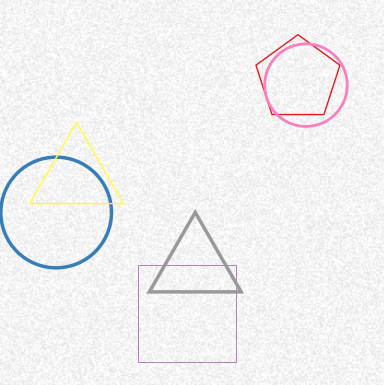[{"shape": "pentagon", "thickness": 1, "radius": 0.57, "center": [0.774, 0.795]}, {"shape": "circle", "thickness": 2.5, "radius": 0.72, "center": [0.146, 0.448]}, {"shape": "square", "thickness": 0.5, "radius": 0.63, "center": [0.485, 0.186]}, {"shape": "triangle", "thickness": 1, "radius": 0.7, "center": [0.199, 0.542]}, {"shape": "circle", "thickness": 2, "radius": 0.54, "center": [0.795, 0.779]}, {"shape": "triangle", "thickness": 2.5, "radius": 0.69, "center": [0.507, 0.311]}]